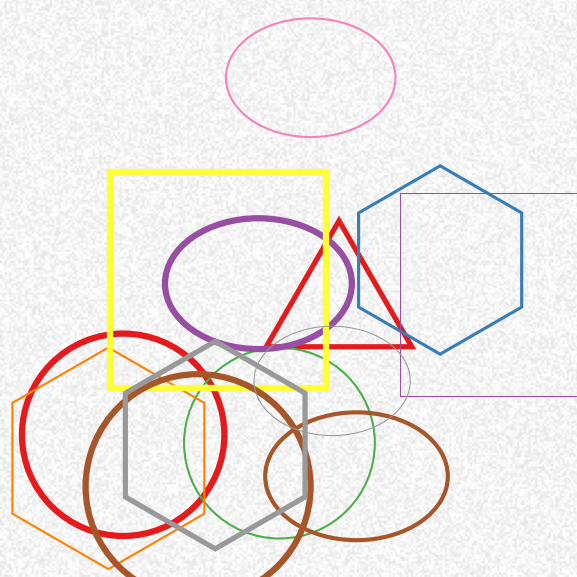[{"shape": "circle", "thickness": 3, "radius": 0.88, "center": [0.213, 0.246]}, {"shape": "triangle", "thickness": 2.5, "radius": 0.73, "center": [0.587, 0.471]}, {"shape": "hexagon", "thickness": 1.5, "radius": 0.82, "center": [0.762, 0.549]}, {"shape": "circle", "thickness": 1, "radius": 0.83, "center": [0.484, 0.232]}, {"shape": "oval", "thickness": 3, "radius": 0.81, "center": [0.447, 0.508]}, {"shape": "square", "thickness": 0.5, "radius": 0.88, "center": [0.868, 0.489]}, {"shape": "hexagon", "thickness": 1, "radius": 0.96, "center": [0.188, 0.206]}, {"shape": "square", "thickness": 3, "radius": 0.93, "center": [0.377, 0.514]}, {"shape": "oval", "thickness": 2, "radius": 0.79, "center": [0.617, 0.174]}, {"shape": "circle", "thickness": 3, "radius": 0.97, "center": [0.343, 0.156]}, {"shape": "oval", "thickness": 1, "radius": 0.73, "center": [0.538, 0.865]}, {"shape": "oval", "thickness": 0.5, "radius": 0.68, "center": [0.575, 0.34]}, {"shape": "hexagon", "thickness": 2.5, "radius": 0.9, "center": [0.373, 0.228]}]